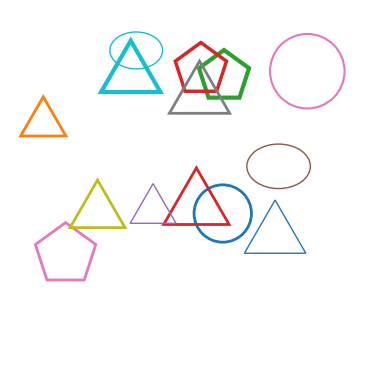[{"shape": "circle", "thickness": 2, "radius": 0.37, "center": [0.579, 0.445]}, {"shape": "triangle", "thickness": 1, "radius": 0.46, "center": [0.715, 0.388]}, {"shape": "triangle", "thickness": 2, "radius": 0.34, "center": [0.112, 0.681]}, {"shape": "pentagon", "thickness": 3, "radius": 0.34, "center": [0.582, 0.802]}, {"shape": "triangle", "thickness": 2, "radius": 0.49, "center": [0.51, 0.466]}, {"shape": "pentagon", "thickness": 2.5, "radius": 0.35, "center": [0.522, 0.819]}, {"shape": "triangle", "thickness": 1, "radius": 0.34, "center": [0.398, 0.454]}, {"shape": "oval", "thickness": 1, "radius": 0.41, "center": [0.724, 0.568]}, {"shape": "pentagon", "thickness": 2, "radius": 0.41, "center": [0.17, 0.339]}, {"shape": "circle", "thickness": 1.5, "radius": 0.48, "center": [0.798, 0.815]}, {"shape": "triangle", "thickness": 2, "radius": 0.45, "center": [0.518, 0.751]}, {"shape": "triangle", "thickness": 2, "radius": 0.41, "center": [0.253, 0.45]}, {"shape": "triangle", "thickness": 3, "radius": 0.44, "center": [0.34, 0.805]}, {"shape": "oval", "thickness": 1, "radius": 0.34, "center": [0.354, 0.869]}]